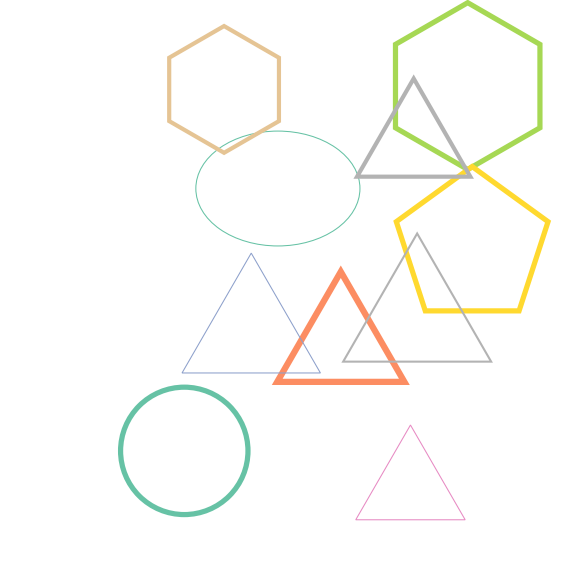[{"shape": "circle", "thickness": 2.5, "radius": 0.55, "center": [0.319, 0.218]}, {"shape": "oval", "thickness": 0.5, "radius": 0.71, "center": [0.481, 0.673]}, {"shape": "triangle", "thickness": 3, "radius": 0.64, "center": [0.59, 0.401]}, {"shape": "triangle", "thickness": 0.5, "radius": 0.69, "center": [0.435, 0.422]}, {"shape": "triangle", "thickness": 0.5, "radius": 0.55, "center": [0.711, 0.154]}, {"shape": "hexagon", "thickness": 2.5, "radius": 0.72, "center": [0.81, 0.85]}, {"shape": "pentagon", "thickness": 2.5, "radius": 0.69, "center": [0.818, 0.573]}, {"shape": "hexagon", "thickness": 2, "radius": 0.55, "center": [0.388, 0.844]}, {"shape": "triangle", "thickness": 1, "radius": 0.74, "center": [0.722, 0.447]}, {"shape": "triangle", "thickness": 2, "radius": 0.57, "center": [0.716, 0.75]}]